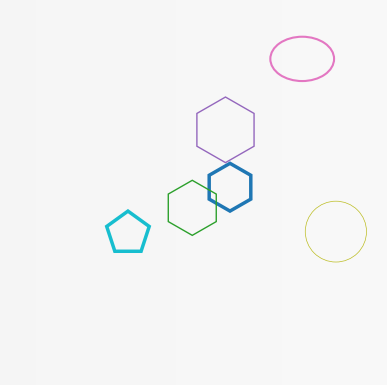[{"shape": "hexagon", "thickness": 2.5, "radius": 0.31, "center": [0.594, 0.514]}, {"shape": "hexagon", "thickness": 1, "radius": 0.36, "center": [0.496, 0.46]}, {"shape": "hexagon", "thickness": 1, "radius": 0.43, "center": [0.582, 0.663]}, {"shape": "oval", "thickness": 1.5, "radius": 0.41, "center": [0.78, 0.847]}, {"shape": "circle", "thickness": 0.5, "radius": 0.4, "center": [0.867, 0.398]}, {"shape": "pentagon", "thickness": 2.5, "radius": 0.29, "center": [0.33, 0.394]}]